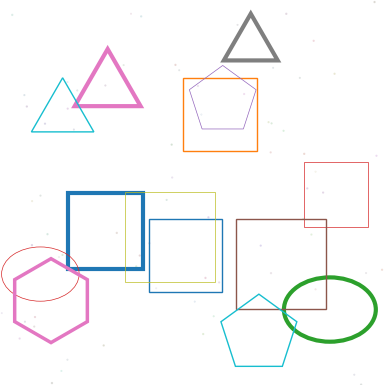[{"shape": "square", "thickness": 3, "radius": 0.49, "center": [0.274, 0.401]}, {"shape": "square", "thickness": 1, "radius": 0.47, "center": [0.481, 0.337]}, {"shape": "square", "thickness": 1, "radius": 0.48, "center": [0.572, 0.703]}, {"shape": "oval", "thickness": 3, "radius": 0.6, "center": [0.857, 0.196]}, {"shape": "oval", "thickness": 0.5, "radius": 0.5, "center": [0.105, 0.288]}, {"shape": "square", "thickness": 0.5, "radius": 0.42, "center": [0.874, 0.495]}, {"shape": "pentagon", "thickness": 0.5, "radius": 0.46, "center": [0.578, 0.739]}, {"shape": "square", "thickness": 1, "radius": 0.58, "center": [0.73, 0.314]}, {"shape": "triangle", "thickness": 3, "radius": 0.49, "center": [0.28, 0.774]}, {"shape": "hexagon", "thickness": 2.5, "radius": 0.54, "center": [0.133, 0.219]}, {"shape": "triangle", "thickness": 3, "radius": 0.4, "center": [0.651, 0.883]}, {"shape": "square", "thickness": 0.5, "radius": 0.58, "center": [0.442, 0.384]}, {"shape": "pentagon", "thickness": 1, "radius": 0.52, "center": [0.672, 0.132]}, {"shape": "triangle", "thickness": 1, "radius": 0.47, "center": [0.163, 0.704]}]